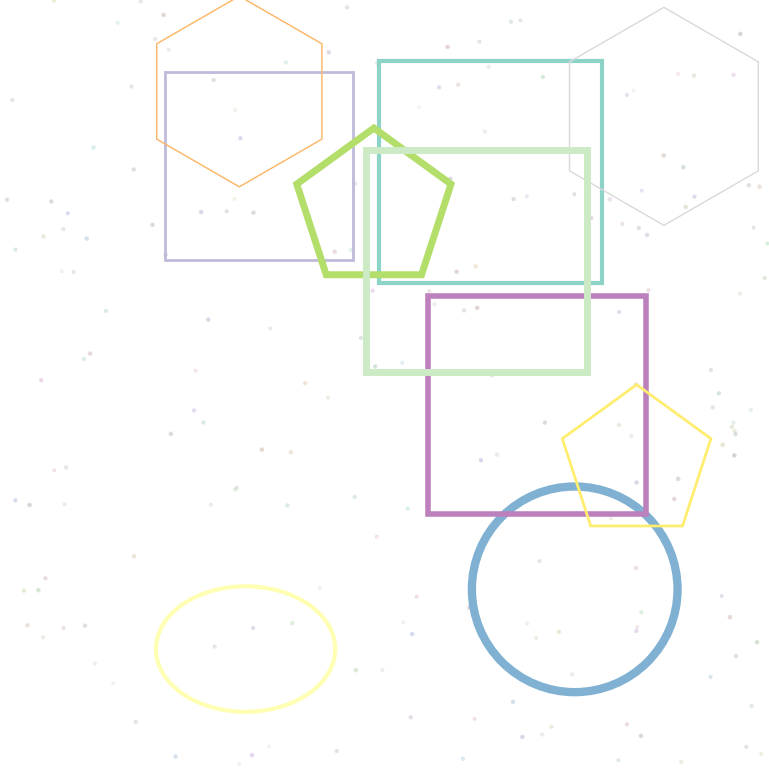[{"shape": "square", "thickness": 1.5, "radius": 0.72, "center": [0.637, 0.776]}, {"shape": "oval", "thickness": 1.5, "radius": 0.58, "center": [0.319, 0.157]}, {"shape": "square", "thickness": 1, "radius": 0.61, "center": [0.336, 0.784]}, {"shape": "circle", "thickness": 3, "radius": 0.67, "center": [0.746, 0.235]}, {"shape": "hexagon", "thickness": 0.5, "radius": 0.62, "center": [0.311, 0.881]}, {"shape": "pentagon", "thickness": 2.5, "radius": 0.53, "center": [0.486, 0.728]}, {"shape": "hexagon", "thickness": 0.5, "radius": 0.71, "center": [0.862, 0.849]}, {"shape": "square", "thickness": 2, "radius": 0.71, "center": [0.697, 0.475]}, {"shape": "square", "thickness": 2.5, "radius": 0.72, "center": [0.619, 0.661]}, {"shape": "pentagon", "thickness": 1, "radius": 0.51, "center": [0.827, 0.399]}]